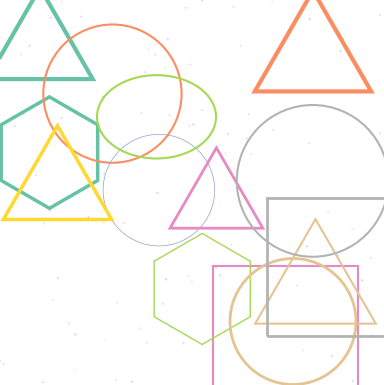[{"shape": "hexagon", "thickness": 2.5, "radius": 0.72, "center": [0.128, 0.604]}, {"shape": "triangle", "thickness": 3, "radius": 0.79, "center": [0.104, 0.874]}, {"shape": "circle", "thickness": 1.5, "radius": 0.9, "center": [0.292, 0.757]}, {"shape": "triangle", "thickness": 3, "radius": 0.87, "center": [0.813, 0.85]}, {"shape": "circle", "thickness": 0.5, "radius": 0.72, "center": [0.413, 0.506]}, {"shape": "square", "thickness": 1.5, "radius": 0.95, "center": [0.741, 0.119]}, {"shape": "triangle", "thickness": 2, "radius": 0.7, "center": [0.562, 0.477]}, {"shape": "hexagon", "thickness": 1, "radius": 0.72, "center": [0.525, 0.249]}, {"shape": "oval", "thickness": 1.5, "radius": 0.77, "center": [0.407, 0.697]}, {"shape": "triangle", "thickness": 2.5, "radius": 0.81, "center": [0.149, 0.511]}, {"shape": "triangle", "thickness": 1.5, "radius": 0.9, "center": [0.819, 0.25]}, {"shape": "circle", "thickness": 2, "radius": 0.82, "center": [0.761, 0.165]}, {"shape": "circle", "thickness": 1.5, "radius": 0.99, "center": [0.812, 0.53]}, {"shape": "square", "thickness": 2, "radius": 0.9, "center": [0.872, 0.305]}]